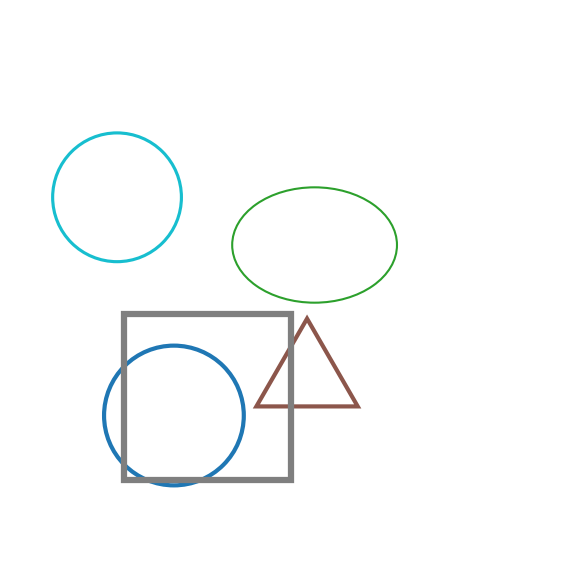[{"shape": "circle", "thickness": 2, "radius": 0.6, "center": [0.301, 0.28]}, {"shape": "oval", "thickness": 1, "radius": 0.71, "center": [0.545, 0.575]}, {"shape": "triangle", "thickness": 2, "radius": 0.51, "center": [0.532, 0.346]}, {"shape": "square", "thickness": 3, "radius": 0.72, "center": [0.359, 0.311]}, {"shape": "circle", "thickness": 1.5, "radius": 0.56, "center": [0.203, 0.658]}]